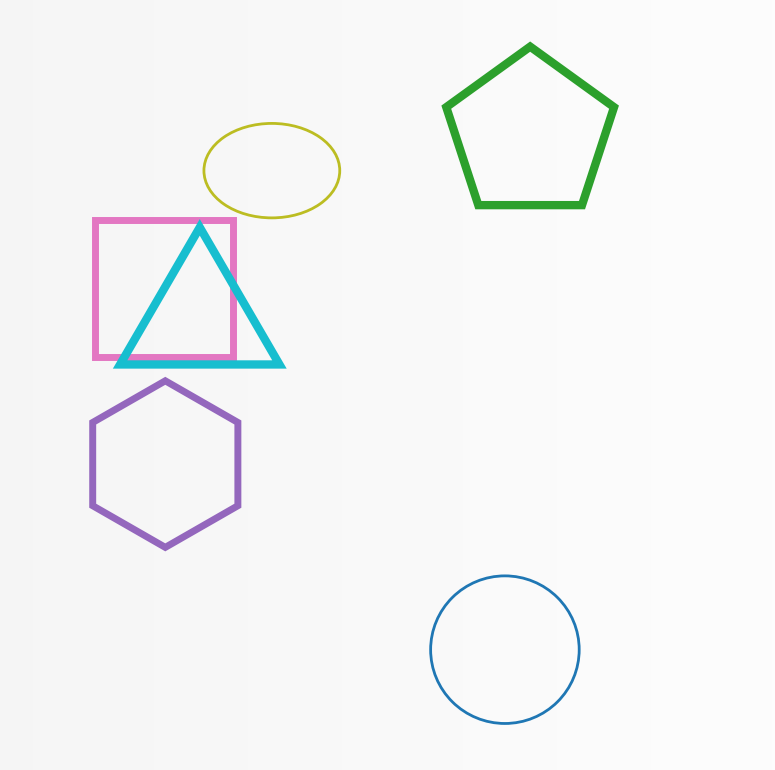[{"shape": "circle", "thickness": 1, "radius": 0.48, "center": [0.652, 0.156]}, {"shape": "pentagon", "thickness": 3, "radius": 0.57, "center": [0.684, 0.826]}, {"shape": "hexagon", "thickness": 2.5, "radius": 0.54, "center": [0.213, 0.397]}, {"shape": "square", "thickness": 2.5, "radius": 0.45, "center": [0.211, 0.625]}, {"shape": "oval", "thickness": 1, "radius": 0.44, "center": [0.351, 0.778]}, {"shape": "triangle", "thickness": 3, "radius": 0.59, "center": [0.258, 0.586]}]